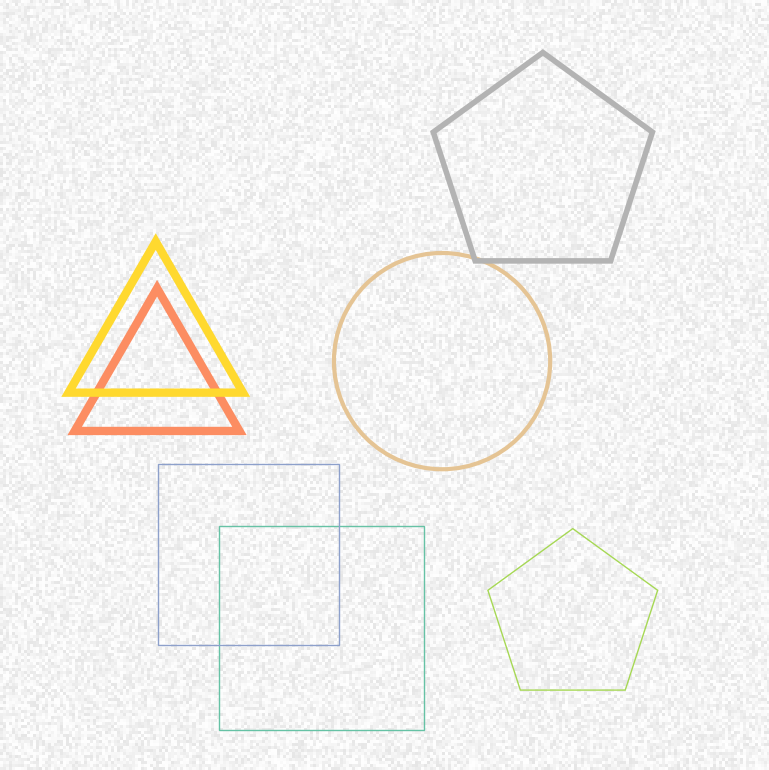[{"shape": "square", "thickness": 0.5, "radius": 0.66, "center": [0.418, 0.184]}, {"shape": "triangle", "thickness": 3, "radius": 0.62, "center": [0.204, 0.502]}, {"shape": "square", "thickness": 0.5, "radius": 0.59, "center": [0.323, 0.28]}, {"shape": "pentagon", "thickness": 0.5, "radius": 0.58, "center": [0.744, 0.198]}, {"shape": "triangle", "thickness": 3, "radius": 0.65, "center": [0.202, 0.555]}, {"shape": "circle", "thickness": 1.5, "radius": 0.7, "center": [0.574, 0.531]}, {"shape": "pentagon", "thickness": 2, "radius": 0.75, "center": [0.705, 0.782]}]